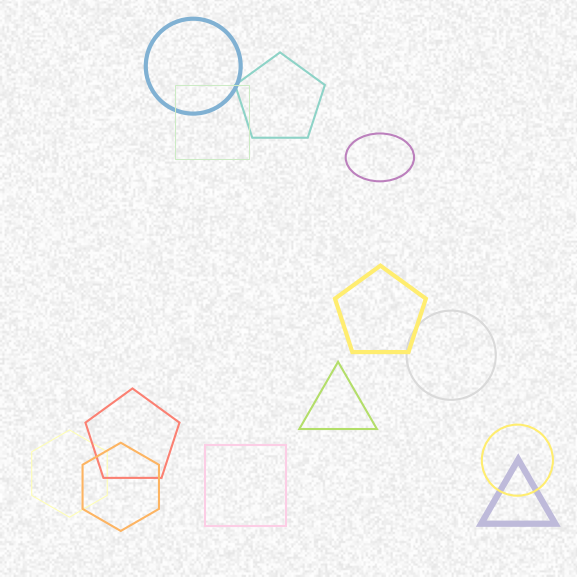[{"shape": "pentagon", "thickness": 1, "radius": 0.41, "center": [0.485, 0.827]}, {"shape": "hexagon", "thickness": 0.5, "radius": 0.38, "center": [0.12, 0.179]}, {"shape": "triangle", "thickness": 3, "radius": 0.37, "center": [0.897, 0.129]}, {"shape": "pentagon", "thickness": 1, "radius": 0.43, "center": [0.229, 0.241]}, {"shape": "circle", "thickness": 2, "radius": 0.41, "center": [0.335, 0.885]}, {"shape": "hexagon", "thickness": 1, "radius": 0.38, "center": [0.209, 0.156]}, {"shape": "triangle", "thickness": 1, "radius": 0.39, "center": [0.585, 0.295]}, {"shape": "square", "thickness": 1, "radius": 0.35, "center": [0.425, 0.158]}, {"shape": "circle", "thickness": 1, "radius": 0.39, "center": [0.781, 0.384]}, {"shape": "oval", "thickness": 1, "radius": 0.3, "center": [0.658, 0.727]}, {"shape": "square", "thickness": 0.5, "radius": 0.32, "center": [0.367, 0.788]}, {"shape": "pentagon", "thickness": 2, "radius": 0.41, "center": [0.659, 0.456]}, {"shape": "circle", "thickness": 1, "radius": 0.31, "center": [0.896, 0.202]}]